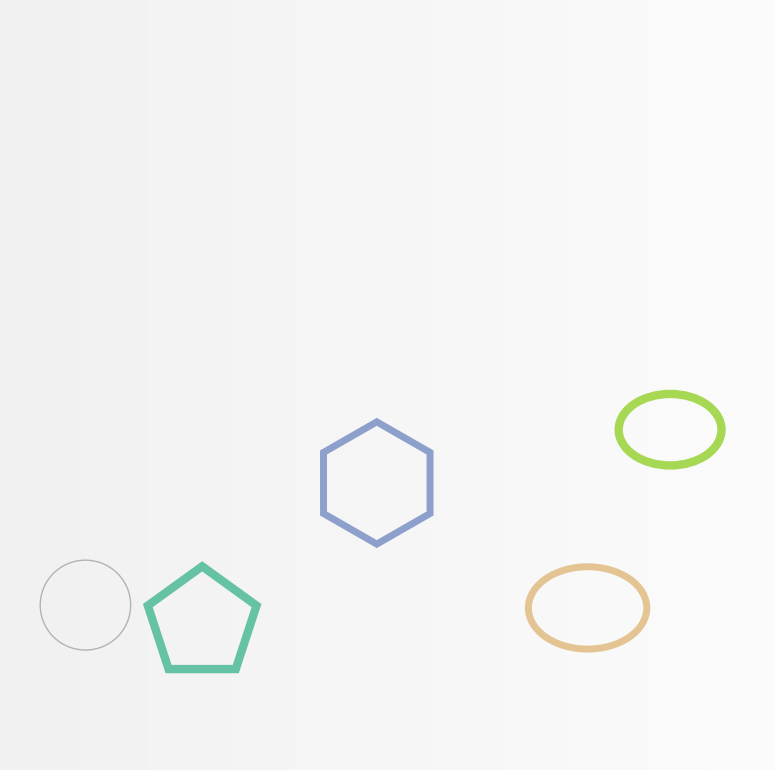[{"shape": "pentagon", "thickness": 3, "radius": 0.37, "center": [0.261, 0.191]}, {"shape": "hexagon", "thickness": 2.5, "radius": 0.4, "center": [0.486, 0.373]}, {"shape": "oval", "thickness": 3, "radius": 0.33, "center": [0.865, 0.442]}, {"shape": "oval", "thickness": 2.5, "radius": 0.38, "center": [0.758, 0.21]}, {"shape": "circle", "thickness": 0.5, "radius": 0.29, "center": [0.11, 0.214]}]